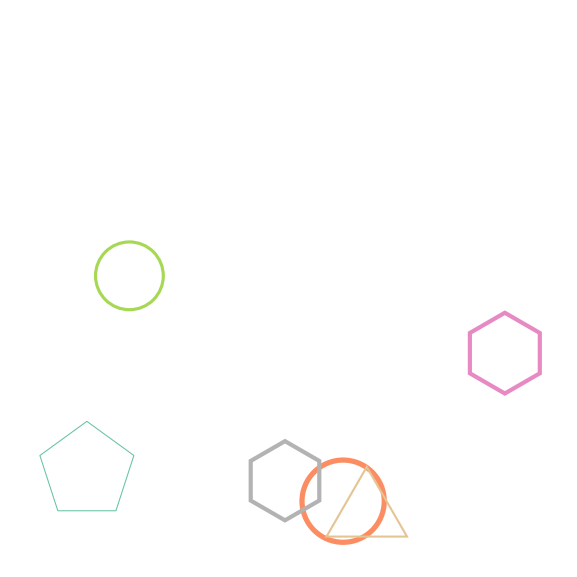[{"shape": "pentagon", "thickness": 0.5, "radius": 0.43, "center": [0.15, 0.184]}, {"shape": "circle", "thickness": 2.5, "radius": 0.36, "center": [0.594, 0.131]}, {"shape": "hexagon", "thickness": 2, "radius": 0.35, "center": [0.874, 0.388]}, {"shape": "circle", "thickness": 1.5, "radius": 0.29, "center": [0.224, 0.522]}, {"shape": "triangle", "thickness": 1, "radius": 0.4, "center": [0.635, 0.11]}, {"shape": "hexagon", "thickness": 2, "radius": 0.34, "center": [0.494, 0.167]}]